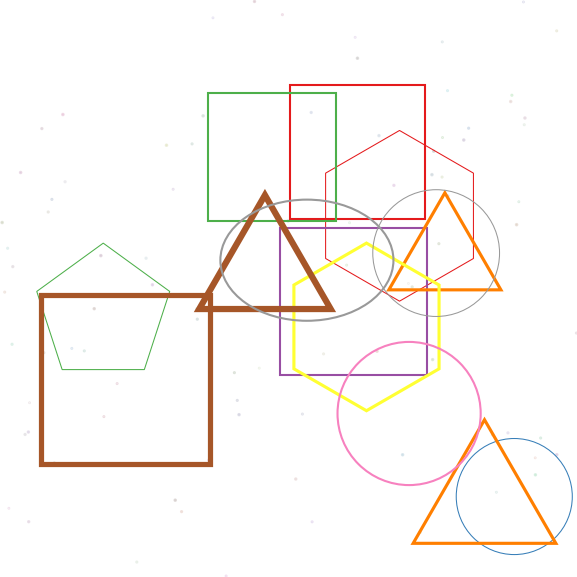[{"shape": "hexagon", "thickness": 0.5, "radius": 0.74, "center": [0.692, 0.625]}, {"shape": "square", "thickness": 1, "radius": 0.58, "center": [0.619, 0.736]}, {"shape": "circle", "thickness": 0.5, "radius": 0.5, "center": [0.891, 0.139]}, {"shape": "square", "thickness": 1, "radius": 0.55, "center": [0.471, 0.728]}, {"shape": "pentagon", "thickness": 0.5, "radius": 0.61, "center": [0.179, 0.457]}, {"shape": "square", "thickness": 1, "radius": 0.64, "center": [0.612, 0.476]}, {"shape": "triangle", "thickness": 1.5, "radius": 0.71, "center": [0.839, 0.13]}, {"shape": "triangle", "thickness": 1.5, "radius": 0.56, "center": [0.77, 0.553]}, {"shape": "hexagon", "thickness": 1.5, "radius": 0.73, "center": [0.635, 0.433]}, {"shape": "square", "thickness": 2.5, "radius": 0.73, "center": [0.218, 0.342]}, {"shape": "triangle", "thickness": 3, "radius": 0.66, "center": [0.459, 0.53]}, {"shape": "circle", "thickness": 1, "radius": 0.62, "center": [0.708, 0.283]}, {"shape": "circle", "thickness": 0.5, "radius": 0.55, "center": [0.755, 0.561]}, {"shape": "oval", "thickness": 1, "radius": 0.75, "center": [0.531, 0.549]}]